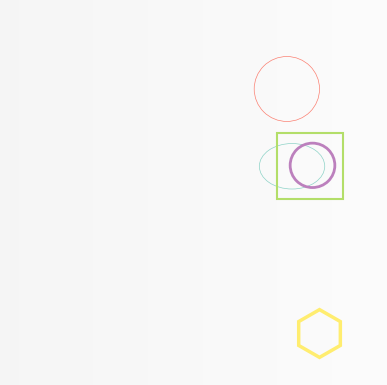[{"shape": "oval", "thickness": 0.5, "radius": 0.42, "center": [0.754, 0.568]}, {"shape": "circle", "thickness": 0.5, "radius": 0.42, "center": [0.74, 0.769]}, {"shape": "square", "thickness": 1.5, "radius": 0.43, "center": [0.799, 0.57]}, {"shape": "circle", "thickness": 2, "radius": 0.29, "center": [0.806, 0.571]}, {"shape": "hexagon", "thickness": 2.5, "radius": 0.31, "center": [0.825, 0.134]}]